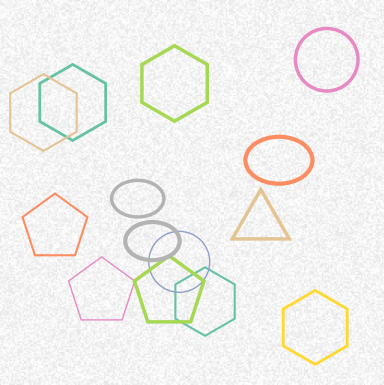[{"shape": "hexagon", "thickness": 1.5, "radius": 0.44, "center": [0.533, 0.217]}, {"shape": "hexagon", "thickness": 2, "radius": 0.49, "center": [0.189, 0.734]}, {"shape": "pentagon", "thickness": 1.5, "radius": 0.44, "center": [0.143, 0.409]}, {"shape": "oval", "thickness": 3, "radius": 0.44, "center": [0.724, 0.584]}, {"shape": "circle", "thickness": 1, "radius": 0.4, "center": [0.466, 0.32]}, {"shape": "circle", "thickness": 2.5, "radius": 0.41, "center": [0.849, 0.845]}, {"shape": "pentagon", "thickness": 1, "radius": 0.45, "center": [0.264, 0.242]}, {"shape": "hexagon", "thickness": 2.5, "radius": 0.49, "center": [0.453, 0.783]}, {"shape": "pentagon", "thickness": 2.5, "radius": 0.47, "center": [0.44, 0.241]}, {"shape": "hexagon", "thickness": 2, "radius": 0.48, "center": [0.819, 0.15]}, {"shape": "hexagon", "thickness": 1.5, "radius": 0.5, "center": [0.113, 0.708]}, {"shape": "triangle", "thickness": 2.5, "radius": 0.43, "center": [0.677, 0.422]}, {"shape": "oval", "thickness": 2.5, "radius": 0.34, "center": [0.358, 0.484]}, {"shape": "oval", "thickness": 3, "radius": 0.35, "center": [0.396, 0.374]}]